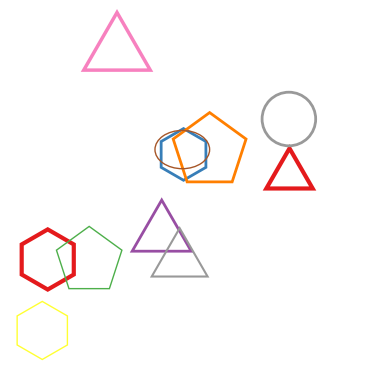[{"shape": "hexagon", "thickness": 3, "radius": 0.39, "center": [0.124, 0.326]}, {"shape": "triangle", "thickness": 3, "radius": 0.35, "center": [0.752, 0.545]}, {"shape": "hexagon", "thickness": 2, "radius": 0.34, "center": [0.477, 0.599]}, {"shape": "pentagon", "thickness": 1, "radius": 0.45, "center": [0.232, 0.323]}, {"shape": "triangle", "thickness": 2, "radius": 0.44, "center": [0.42, 0.392]}, {"shape": "pentagon", "thickness": 2, "radius": 0.5, "center": [0.544, 0.608]}, {"shape": "hexagon", "thickness": 1, "radius": 0.38, "center": [0.11, 0.142]}, {"shape": "oval", "thickness": 1, "radius": 0.35, "center": [0.474, 0.612]}, {"shape": "triangle", "thickness": 2.5, "radius": 0.5, "center": [0.304, 0.868]}, {"shape": "circle", "thickness": 2, "radius": 0.35, "center": [0.75, 0.691]}, {"shape": "triangle", "thickness": 1.5, "radius": 0.42, "center": [0.467, 0.324]}]